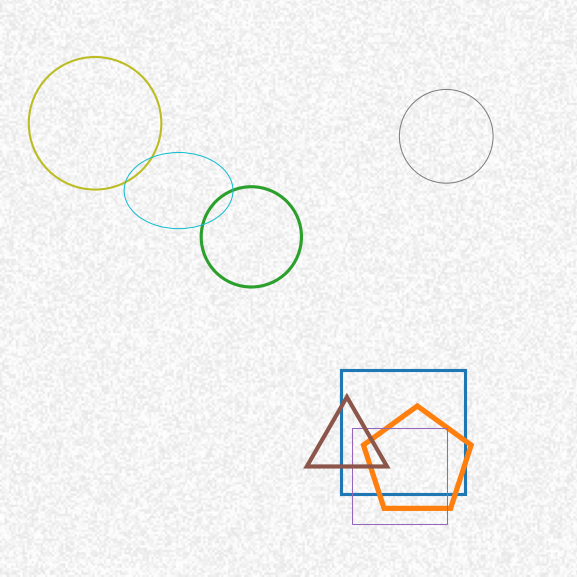[{"shape": "square", "thickness": 1.5, "radius": 0.53, "center": [0.698, 0.251]}, {"shape": "pentagon", "thickness": 2.5, "radius": 0.49, "center": [0.723, 0.198]}, {"shape": "circle", "thickness": 1.5, "radius": 0.43, "center": [0.435, 0.589]}, {"shape": "square", "thickness": 0.5, "radius": 0.41, "center": [0.692, 0.175]}, {"shape": "triangle", "thickness": 2, "radius": 0.4, "center": [0.601, 0.231]}, {"shape": "circle", "thickness": 0.5, "radius": 0.41, "center": [0.773, 0.763]}, {"shape": "circle", "thickness": 1, "radius": 0.57, "center": [0.165, 0.786]}, {"shape": "oval", "thickness": 0.5, "radius": 0.47, "center": [0.309, 0.669]}]